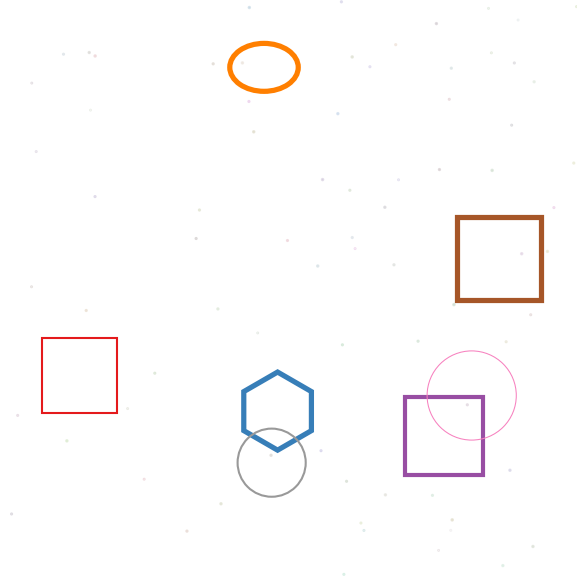[{"shape": "square", "thickness": 1, "radius": 0.33, "center": [0.138, 0.349]}, {"shape": "hexagon", "thickness": 2.5, "radius": 0.34, "center": [0.481, 0.287]}, {"shape": "square", "thickness": 2, "radius": 0.34, "center": [0.769, 0.244]}, {"shape": "oval", "thickness": 2.5, "radius": 0.3, "center": [0.457, 0.883]}, {"shape": "square", "thickness": 2.5, "radius": 0.36, "center": [0.864, 0.552]}, {"shape": "circle", "thickness": 0.5, "radius": 0.39, "center": [0.817, 0.314]}, {"shape": "circle", "thickness": 1, "radius": 0.29, "center": [0.47, 0.198]}]